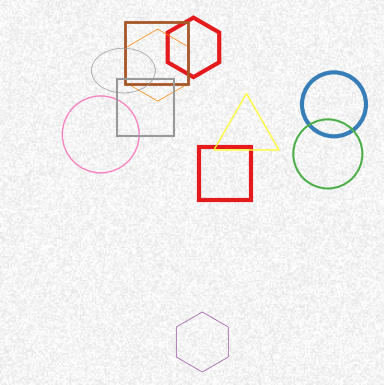[{"shape": "square", "thickness": 3, "radius": 0.34, "center": [0.585, 0.55]}, {"shape": "hexagon", "thickness": 3, "radius": 0.39, "center": [0.503, 0.877]}, {"shape": "circle", "thickness": 3, "radius": 0.42, "center": [0.867, 0.729]}, {"shape": "circle", "thickness": 1.5, "radius": 0.45, "center": [0.852, 0.6]}, {"shape": "hexagon", "thickness": 0.5, "radius": 0.39, "center": [0.525, 0.112]}, {"shape": "hexagon", "thickness": 0.5, "radius": 0.47, "center": [0.41, 0.831]}, {"shape": "triangle", "thickness": 1, "radius": 0.49, "center": [0.64, 0.659]}, {"shape": "square", "thickness": 2, "radius": 0.4, "center": [0.406, 0.862]}, {"shape": "circle", "thickness": 1, "radius": 0.5, "center": [0.262, 0.651]}, {"shape": "oval", "thickness": 0.5, "radius": 0.41, "center": [0.32, 0.817]}, {"shape": "square", "thickness": 1.5, "radius": 0.37, "center": [0.378, 0.721]}]